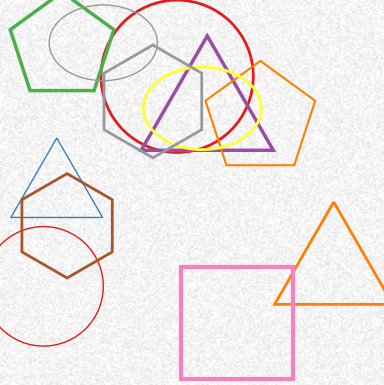[{"shape": "circle", "thickness": 1, "radius": 0.78, "center": [0.113, 0.256]}, {"shape": "circle", "thickness": 2, "radius": 0.99, "center": [0.46, 0.802]}, {"shape": "triangle", "thickness": 1, "radius": 0.69, "center": [0.147, 0.504]}, {"shape": "pentagon", "thickness": 2.5, "radius": 0.71, "center": [0.161, 0.879]}, {"shape": "triangle", "thickness": 2.5, "radius": 0.99, "center": [0.538, 0.709]}, {"shape": "triangle", "thickness": 2, "radius": 0.89, "center": [0.867, 0.298]}, {"shape": "pentagon", "thickness": 1.5, "radius": 0.75, "center": [0.676, 0.692]}, {"shape": "oval", "thickness": 2, "radius": 0.77, "center": [0.526, 0.719]}, {"shape": "hexagon", "thickness": 2, "radius": 0.68, "center": [0.174, 0.414]}, {"shape": "square", "thickness": 3, "radius": 0.73, "center": [0.616, 0.16]}, {"shape": "hexagon", "thickness": 2, "radius": 0.73, "center": [0.397, 0.737]}, {"shape": "oval", "thickness": 1, "radius": 0.7, "center": [0.268, 0.889]}]